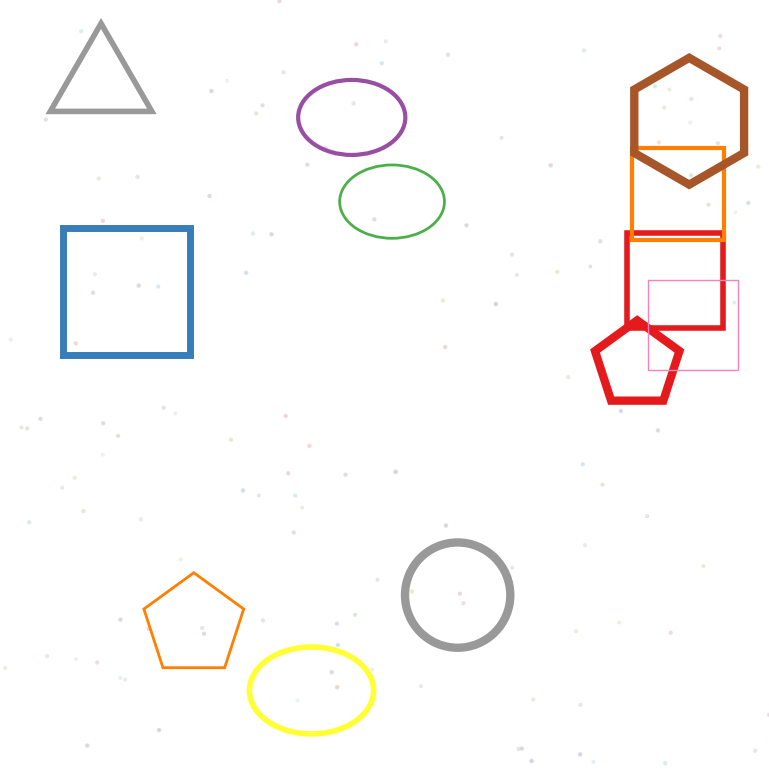[{"shape": "square", "thickness": 2, "radius": 0.31, "center": [0.877, 0.636]}, {"shape": "pentagon", "thickness": 3, "radius": 0.29, "center": [0.828, 0.526]}, {"shape": "square", "thickness": 2.5, "radius": 0.41, "center": [0.164, 0.622]}, {"shape": "oval", "thickness": 1, "radius": 0.34, "center": [0.509, 0.738]}, {"shape": "oval", "thickness": 1.5, "radius": 0.35, "center": [0.457, 0.847]}, {"shape": "square", "thickness": 1.5, "radius": 0.3, "center": [0.881, 0.748]}, {"shape": "pentagon", "thickness": 1, "radius": 0.34, "center": [0.252, 0.188]}, {"shape": "oval", "thickness": 2, "radius": 0.4, "center": [0.405, 0.103]}, {"shape": "hexagon", "thickness": 3, "radius": 0.41, "center": [0.895, 0.843]}, {"shape": "square", "thickness": 0.5, "radius": 0.29, "center": [0.9, 0.577]}, {"shape": "circle", "thickness": 3, "radius": 0.34, "center": [0.594, 0.227]}, {"shape": "triangle", "thickness": 2, "radius": 0.38, "center": [0.131, 0.893]}]